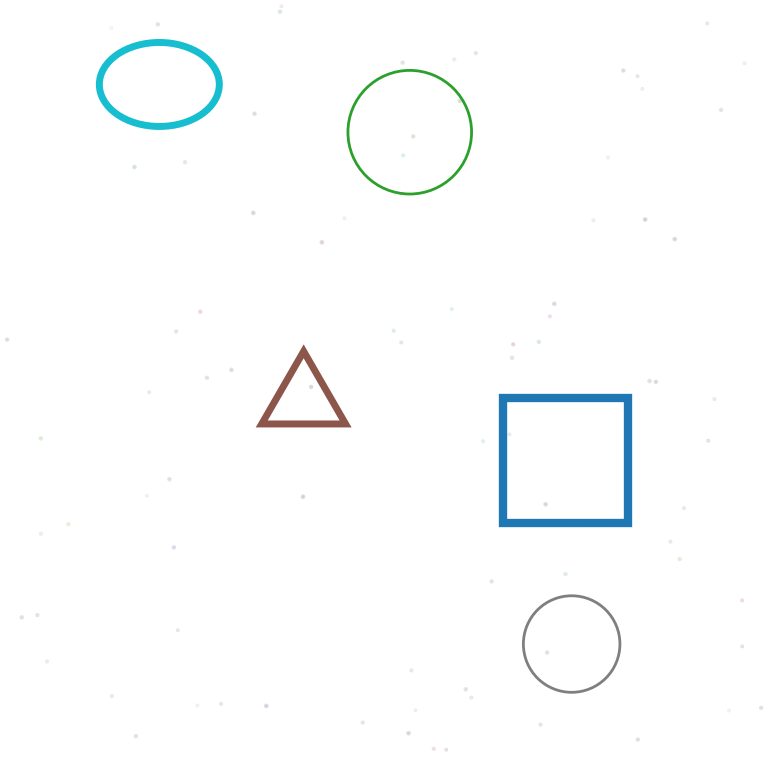[{"shape": "square", "thickness": 3, "radius": 0.4, "center": [0.735, 0.402]}, {"shape": "circle", "thickness": 1, "radius": 0.4, "center": [0.532, 0.828]}, {"shape": "triangle", "thickness": 2.5, "radius": 0.31, "center": [0.394, 0.481]}, {"shape": "circle", "thickness": 1, "radius": 0.31, "center": [0.742, 0.164]}, {"shape": "oval", "thickness": 2.5, "radius": 0.39, "center": [0.207, 0.89]}]